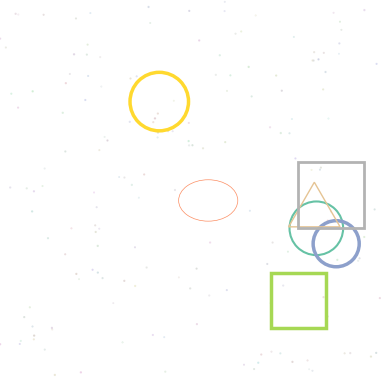[{"shape": "circle", "thickness": 1.5, "radius": 0.35, "center": [0.822, 0.407]}, {"shape": "oval", "thickness": 0.5, "radius": 0.38, "center": [0.541, 0.479]}, {"shape": "circle", "thickness": 2.5, "radius": 0.3, "center": [0.873, 0.367]}, {"shape": "square", "thickness": 2.5, "radius": 0.36, "center": [0.776, 0.219]}, {"shape": "circle", "thickness": 2.5, "radius": 0.38, "center": [0.414, 0.736]}, {"shape": "triangle", "thickness": 1, "radius": 0.39, "center": [0.816, 0.449]}, {"shape": "square", "thickness": 2, "radius": 0.43, "center": [0.86, 0.493]}]